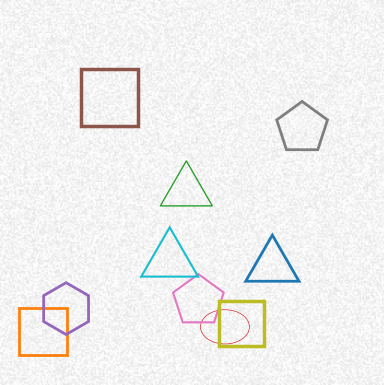[{"shape": "triangle", "thickness": 2, "radius": 0.4, "center": [0.707, 0.309]}, {"shape": "square", "thickness": 2, "radius": 0.31, "center": [0.111, 0.139]}, {"shape": "triangle", "thickness": 1, "radius": 0.39, "center": [0.484, 0.504]}, {"shape": "oval", "thickness": 0.5, "radius": 0.32, "center": [0.584, 0.151]}, {"shape": "hexagon", "thickness": 2, "radius": 0.34, "center": [0.172, 0.198]}, {"shape": "square", "thickness": 2.5, "radius": 0.37, "center": [0.285, 0.747]}, {"shape": "pentagon", "thickness": 1.5, "radius": 0.35, "center": [0.515, 0.219]}, {"shape": "pentagon", "thickness": 2, "radius": 0.35, "center": [0.785, 0.667]}, {"shape": "square", "thickness": 2.5, "radius": 0.29, "center": [0.628, 0.16]}, {"shape": "triangle", "thickness": 1.5, "radius": 0.43, "center": [0.441, 0.324]}]